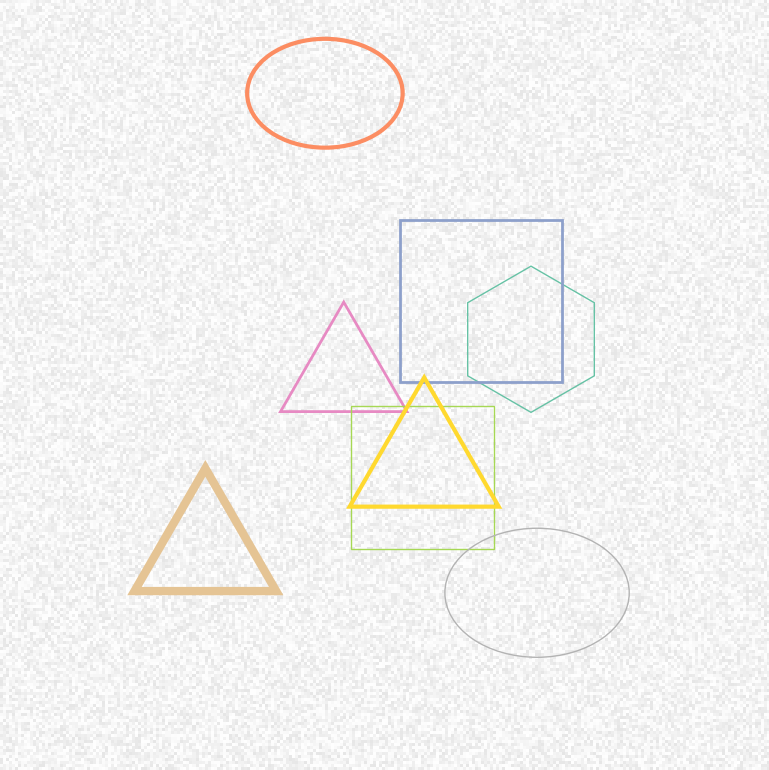[{"shape": "hexagon", "thickness": 0.5, "radius": 0.47, "center": [0.69, 0.559]}, {"shape": "oval", "thickness": 1.5, "radius": 0.5, "center": [0.422, 0.879]}, {"shape": "square", "thickness": 1, "radius": 0.53, "center": [0.624, 0.609]}, {"shape": "triangle", "thickness": 1, "radius": 0.47, "center": [0.446, 0.513]}, {"shape": "square", "thickness": 0.5, "radius": 0.46, "center": [0.549, 0.38]}, {"shape": "triangle", "thickness": 1.5, "radius": 0.56, "center": [0.551, 0.398]}, {"shape": "triangle", "thickness": 3, "radius": 0.53, "center": [0.267, 0.286]}, {"shape": "oval", "thickness": 0.5, "radius": 0.6, "center": [0.697, 0.23]}]